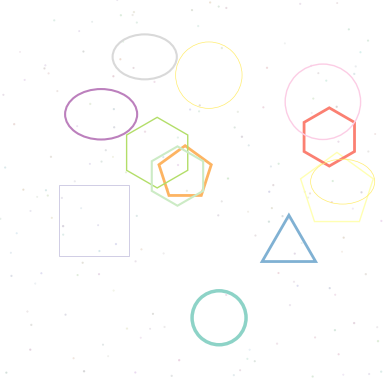[{"shape": "circle", "thickness": 2.5, "radius": 0.35, "center": [0.569, 0.175]}, {"shape": "pentagon", "thickness": 1, "radius": 0.5, "center": [0.875, 0.505]}, {"shape": "square", "thickness": 0.5, "radius": 0.46, "center": [0.245, 0.427]}, {"shape": "hexagon", "thickness": 2, "radius": 0.38, "center": [0.855, 0.644]}, {"shape": "triangle", "thickness": 2, "radius": 0.4, "center": [0.75, 0.361]}, {"shape": "pentagon", "thickness": 2, "radius": 0.36, "center": [0.481, 0.55]}, {"shape": "hexagon", "thickness": 1, "radius": 0.46, "center": [0.408, 0.604]}, {"shape": "circle", "thickness": 1, "radius": 0.49, "center": [0.839, 0.736]}, {"shape": "oval", "thickness": 1.5, "radius": 0.42, "center": [0.376, 0.852]}, {"shape": "oval", "thickness": 1.5, "radius": 0.47, "center": [0.263, 0.703]}, {"shape": "hexagon", "thickness": 1.5, "radius": 0.39, "center": [0.461, 0.543]}, {"shape": "oval", "thickness": 0.5, "radius": 0.42, "center": [0.89, 0.528]}, {"shape": "circle", "thickness": 0.5, "radius": 0.43, "center": [0.542, 0.805]}]